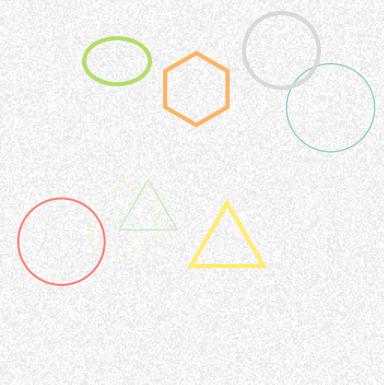[{"shape": "circle", "thickness": 1, "radius": 0.57, "center": [0.859, 0.72]}, {"shape": "hexagon", "thickness": 0.5, "radius": 0.5, "center": [0.322, 0.428]}, {"shape": "circle", "thickness": 1.5, "radius": 0.56, "center": [0.16, 0.372]}, {"shape": "hexagon", "thickness": 3, "radius": 0.47, "center": [0.51, 0.769]}, {"shape": "oval", "thickness": 3, "radius": 0.43, "center": [0.304, 0.841]}, {"shape": "circle", "thickness": 3, "radius": 0.49, "center": [0.731, 0.869]}, {"shape": "triangle", "thickness": 1, "radius": 0.44, "center": [0.385, 0.446]}, {"shape": "triangle", "thickness": 3, "radius": 0.54, "center": [0.59, 0.364]}]